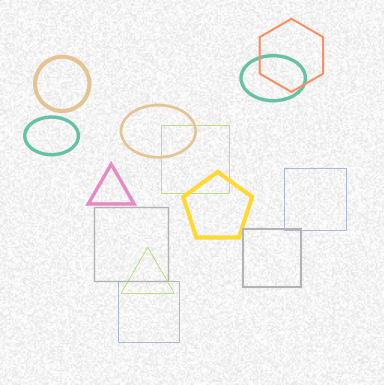[{"shape": "oval", "thickness": 2.5, "radius": 0.42, "center": [0.71, 0.797]}, {"shape": "oval", "thickness": 2.5, "radius": 0.35, "center": [0.134, 0.647]}, {"shape": "hexagon", "thickness": 1.5, "radius": 0.48, "center": [0.757, 0.856]}, {"shape": "square", "thickness": 0.5, "radius": 0.39, "center": [0.385, 0.19]}, {"shape": "square", "thickness": 0.5, "radius": 0.4, "center": [0.819, 0.484]}, {"shape": "triangle", "thickness": 2.5, "radius": 0.34, "center": [0.289, 0.505]}, {"shape": "square", "thickness": 0.5, "radius": 0.44, "center": [0.506, 0.586]}, {"shape": "triangle", "thickness": 0.5, "radius": 0.4, "center": [0.384, 0.278]}, {"shape": "pentagon", "thickness": 3, "radius": 0.47, "center": [0.565, 0.459]}, {"shape": "oval", "thickness": 2, "radius": 0.48, "center": [0.411, 0.659]}, {"shape": "circle", "thickness": 3, "radius": 0.35, "center": [0.162, 0.782]}, {"shape": "square", "thickness": 1.5, "radius": 0.38, "center": [0.706, 0.33]}, {"shape": "square", "thickness": 1, "radius": 0.48, "center": [0.34, 0.366]}]